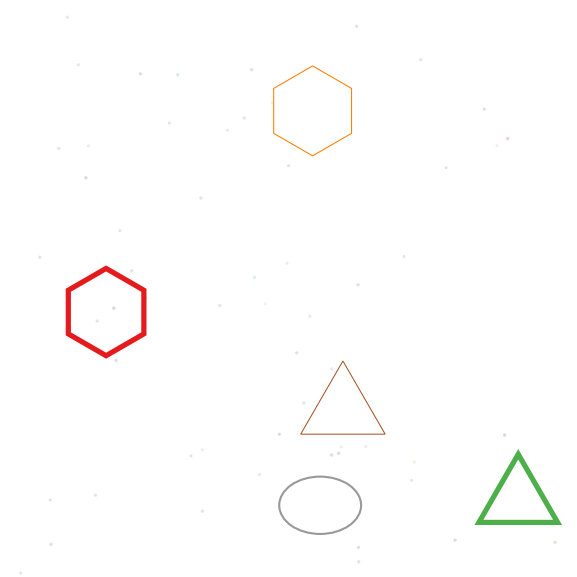[{"shape": "hexagon", "thickness": 2.5, "radius": 0.38, "center": [0.184, 0.459]}, {"shape": "triangle", "thickness": 2.5, "radius": 0.39, "center": [0.897, 0.134]}, {"shape": "hexagon", "thickness": 0.5, "radius": 0.39, "center": [0.541, 0.807]}, {"shape": "triangle", "thickness": 0.5, "radius": 0.42, "center": [0.594, 0.29]}, {"shape": "oval", "thickness": 1, "radius": 0.35, "center": [0.554, 0.124]}]